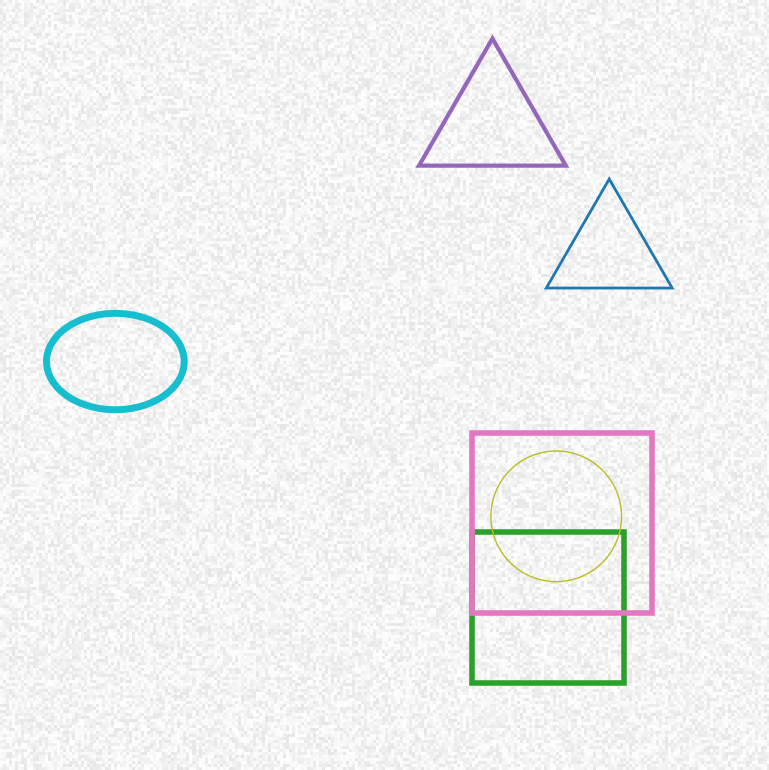[{"shape": "triangle", "thickness": 1, "radius": 0.47, "center": [0.791, 0.673]}, {"shape": "square", "thickness": 2, "radius": 0.49, "center": [0.712, 0.211]}, {"shape": "triangle", "thickness": 1.5, "radius": 0.55, "center": [0.64, 0.84]}, {"shape": "square", "thickness": 2, "radius": 0.59, "center": [0.73, 0.321]}, {"shape": "circle", "thickness": 0.5, "radius": 0.42, "center": [0.722, 0.329]}, {"shape": "oval", "thickness": 2.5, "radius": 0.45, "center": [0.15, 0.53]}]